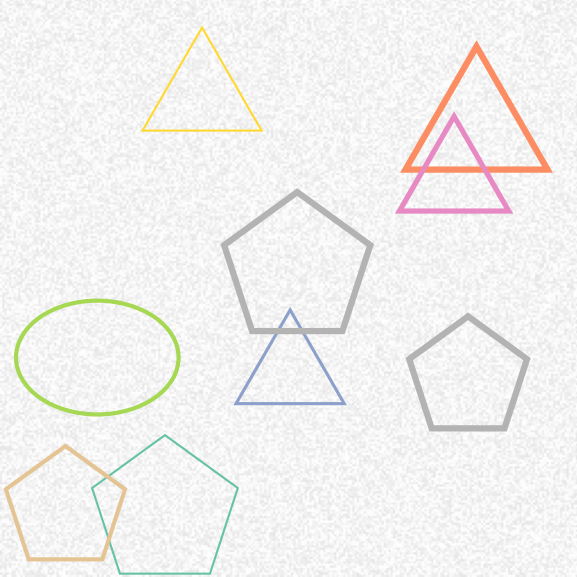[{"shape": "pentagon", "thickness": 1, "radius": 0.66, "center": [0.286, 0.113]}, {"shape": "triangle", "thickness": 3, "radius": 0.71, "center": [0.825, 0.777]}, {"shape": "triangle", "thickness": 1.5, "radius": 0.54, "center": [0.502, 0.354]}, {"shape": "triangle", "thickness": 2.5, "radius": 0.55, "center": [0.786, 0.688]}, {"shape": "oval", "thickness": 2, "radius": 0.7, "center": [0.169, 0.38]}, {"shape": "triangle", "thickness": 1, "radius": 0.6, "center": [0.35, 0.833]}, {"shape": "pentagon", "thickness": 2, "radius": 0.54, "center": [0.113, 0.118]}, {"shape": "pentagon", "thickness": 3, "radius": 0.54, "center": [0.811, 0.344]}, {"shape": "pentagon", "thickness": 3, "radius": 0.67, "center": [0.515, 0.533]}]